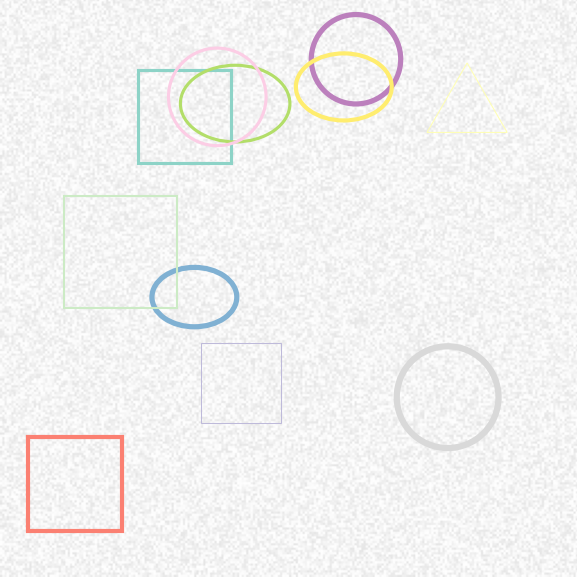[{"shape": "square", "thickness": 1.5, "radius": 0.4, "center": [0.319, 0.798]}, {"shape": "triangle", "thickness": 0.5, "radius": 0.4, "center": [0.809, 0.81]}, {"shape": "square", "thickness": 0.5, "radius": 0.34, "center": [0.417, 0.336]}, {"shape": "square", "thickness": 2, "radius": 0.4, "center": [0.13, 0.161]}, {"shape": "oval", "thickness": 2.5, "radius": 0.37, "center": [0.337, 0.485]}, {"shape": "oval", "thickness": 1.5, "radius": 0.47, "center": [0.407, 0.82]}, {"shape": "circle", "thickness": 1.5, "radius": 0.42, "center": [0.376, 0.831]}, {"shape": "circle", "thickness": 3, "radius": 0.44, "center": [0.775, 0.311]}, {"shape": "circle", "thickness": 2.5, "radius": 0.39, "center": [0.616, 0.897]}, {"shape": "square", "thickness": 1, "radius": 0.49, "center": [0.208, 0.562]}, {"shape": "oval", "thickness": 2, "radius": 0.41, "center": [0.595, 0.849]}]